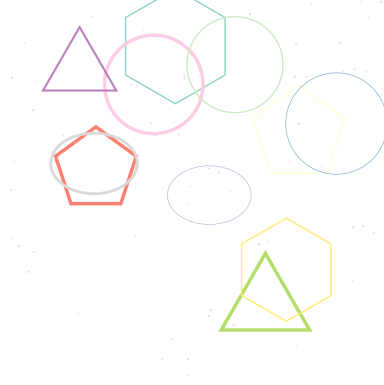[{"shape": "hexagon", "thickness": 1, "radius": 0.75, "center": [0.456, 0.88]}, {"shape": "pentagon", "thickness": 0.5, "radius": 0.63, "center": [0.776, 0.652]}, {"shape": "oval", "thickness": 0.5, "radius": 0.54, "center": [0.544, 0.493]}, {"shape": "pentagon", "thickness": 2.5, "radius": 0.55, "center": [0.249, 0.56]}, {"shape": "circle", "thickness": 0.5, "radius": 0.66, "center": [0.874, 0.679]}, {"shape": "triangle", "thickness": 2.5, "radius": 0.66, "center": [0.689, 0.209]}, {"shape": "circle", "thickness": 2.5, "radius": 0.64, "center": [0.399, 0.781]}, {"shape": "oval", "thickness": 2, "radius": 0.56, "center": [0.244, 0.575]}, {"shape": "triangle", "thickness": 1.5, "radius": 0.55, "center": [0.207, 0.82]}, {"shape": "circle", "thickness": 1, "radius": 0.62, "center": [0.61, 0.832]}, {"shape": "hexagon", "thickness": 1, "radius": 0.67, "center": [0.744, 0.299]}]